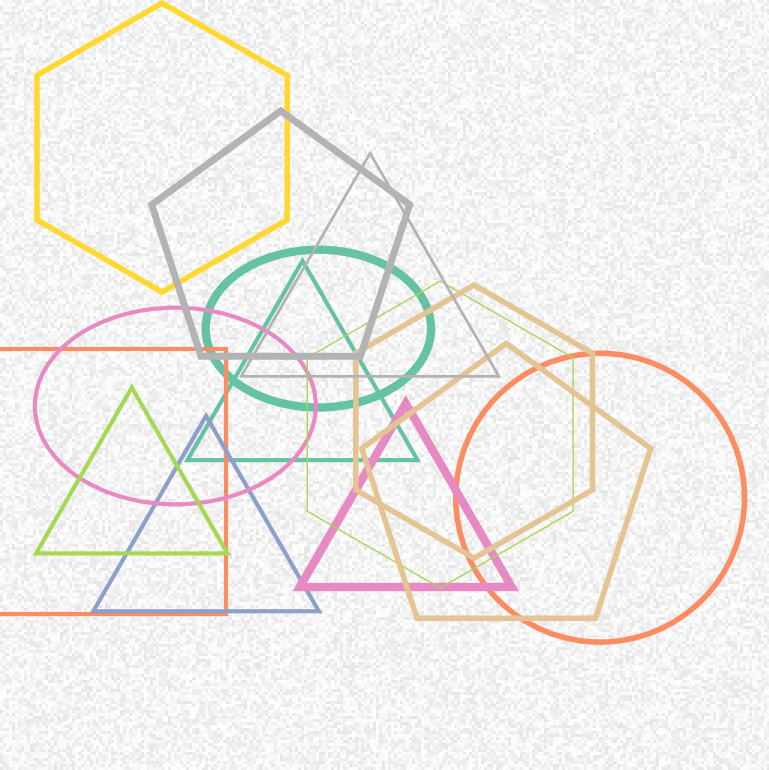[{"shape": "oval", "thickness": 3, "radius": 0.73, "center": [0.413, 0.573]}, {"shape": "triangle", "thickness": 1.5, "radius": 0.86, "center": [0.393, 0.489]}, {"shape": "square", "thickness": 1.5, "radius": 0.86, "center": [0.121, 0.375]}, {"shape": "circle", "thickness": 2, "radius": 0.94, "center": [0.779, 0.354]}, {"shape": "triangle", "thickness": 1.5, "radius": 0.85, "center": [0.268, 0.291]}, {"shape": "triangle", "thickness": 3, "radius": 0.79, "center": [0.527, 0.317]}, {"shape": "oval", "thickness": 1.5, "radius": 0.91, "center": [0.228, 0.473]}, {"shape": "hexagon", "thickness": 0.5, "radius": 1.0, "center": [0.572, 0.436]}, {"shape": "triangle", "thickness": 1.5, "radius": 0.72, "center": [0.171, 0.353]}, {"shape": "hexagon", "thickness": 2, "radius": 0.94, "center": [0.211, 0.808]}, {"shape": "pentagon", "thickness": 2, "radius": 0.99, "center": [0.657, 0.357]}, {"shape": "hexagon", "thickness": 2, "radius": 0.89, "center": [0.616, 0.452]}, {"shape": "triangle", "thickness": 1, "radius": 0.97, "center": [0.481, 0.608]}, {"shape": "pentagon", "thickness": 2.5, "radius": 0.88, "center": [0.365, 0.68]}]